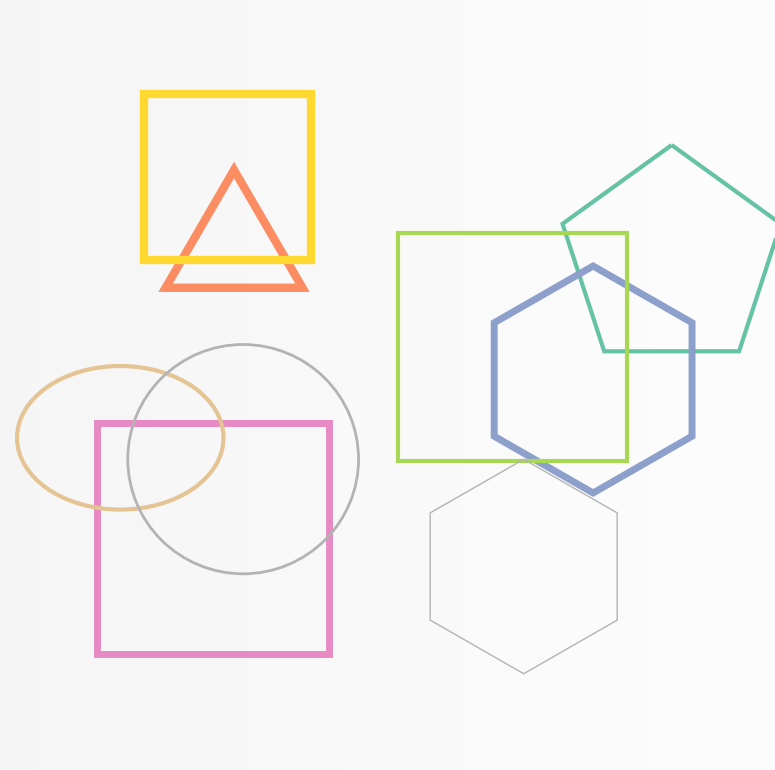[{"shape": "pentagon", "thickness": 1.5, "radius": 0.74, "center": [0.867, 0.664]}, {"shape": "triangle", "thickness": 3, "radius": 0.51, "center": [0.302, 0.677]}, {"shape": "hexagon", "thickness": 2.5, "radius": 0.74, "center": [0.765, 0.507]}, {"shape": "square", "thickness": 2.5, "radius": 0.75, "center": [0.275, 0.301]}, {"shape": "square", "thickness": 1.5, "radius": 0.74, "center": [0.661, 0.549]}, {"shape": "square", "thickness": 3, "radius": 0.54, "center": [0.294, 0.77]}, {"shape": "oval", "thickness": 1.5, "radius": 0.67, "center": [0.155, 0.431]}, {"shape": "hexagon", "thickness": 0.5, "radius": 0.7, "center": [0.676, 0.264]}, {"shape": "circle", "thickness": 1, "radius": 0.74, "center": [0.314, 0.404]}]